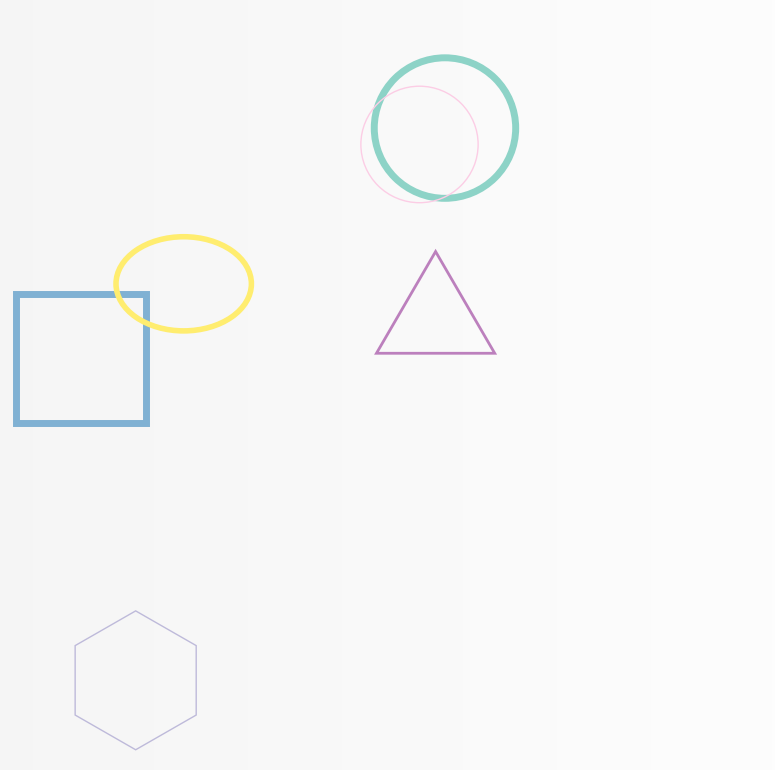[{"shape": "circle", "thickness": 2.5, "radius": 0.46, "center": [0.574, 0.834]}, {"shape": "hexagon", "thickness": 0.5, "radius": 0.45, "center": [0.175, 0.116]}, {"shape": "square", "thickness": 2.5, "radius": 0.42, "center": [0.104, 0.534]}, {"shape": "circle", "thickness": 0.5, "radius": 0.38, "center": [0.541, 0.812]}, {"shape": "triangle", "thickness": 1, "radius": 0.44, "center": [0.562, 0.585]}, {"shape": "oval", "thickness": 2, "radius": 0.44, "center": [0.237, 0.631]}]